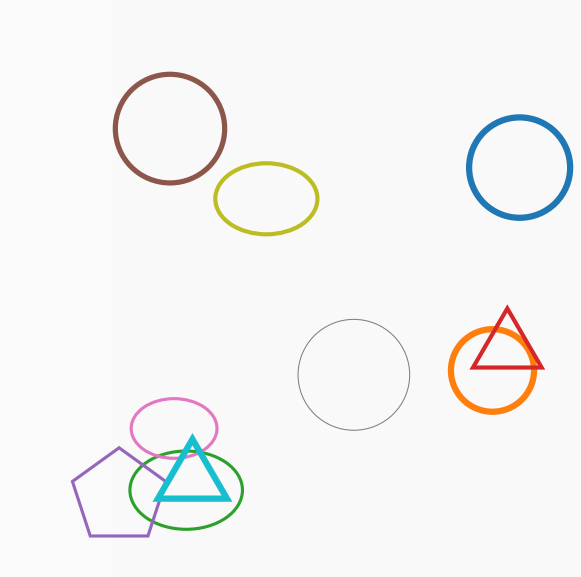[{"shape": "circle", "thickness": 3, "radius": 0.43, "center": [0.894, 0.709]}, {"shape": "circle", "thickness": 3, "radius": 0.36, "center": [0.847, 0.358]}, {"shape": "oval", "thickness": 1.5, "radius": 0.48, "center": [0.32, 0.15]}, {"shape": "triangle", "thickness": 2, "radius": 0.34, "center": [0.873, 0.397]}, {"shape": "pentagon", "thickness": 1.5, "radius": 0.42, "center": [0.205, 0.139]}, {"shape": "circle", "thickness": 2.5, "radius": 0.47, "center": [0.292, 0.776]}, {"shape": "oval", "thickness": 1.5, "radius": 0.37, "center": [0.299, 0.257]}, {"shape": "circle", "thickness": 0.5, "radius": 0.48, "center": [0.609, 0.35]}, {"shape": "oval", "thickness": 2, "radius": 0.44, "center": [0.458, 0.655]}, {"shape": "triangle", "thickness": 3, "radius": 0.34, "center": [0.331, 0.17]}]